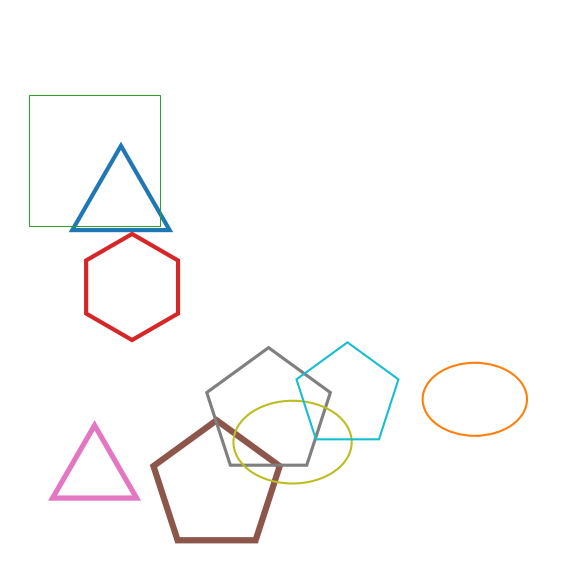[{"shape": "triangle", "thickness": 2, "radius": 0.49, "center": [0.209, 0.649]}, {"shape": "oval", "thickness": 1, "radius": 0.45, "center": [0.822, 0.308]}, {"shape": "square", "thickness": 0.5, "radius": 0.57, "center": [0.163, 0.721]}, {"shape": "hexagon", "thickness": 2, "radius": 0.46, "center": [0.229, 0.502]}, {"shape": "pentagon", "thickness": 3, "radius": 0.57, "center": [0.375, 0.157]}, {"shape": "triangle", "thickness": 2.5, "radius": 0.42, "center": [0.164, 0.179]}, {"shape": "pentagon", "thickness": 1.5, "radius": 0.56, "center": [0.465, 0.285]}, {"shape": "oval", "thickness": 1, "radius": 0.51, "center": [0.507, 0.234]}, {"shape": "pentagon", "thickness": 1, "radius": 0.46, "center": [0.602, 0.314]}]